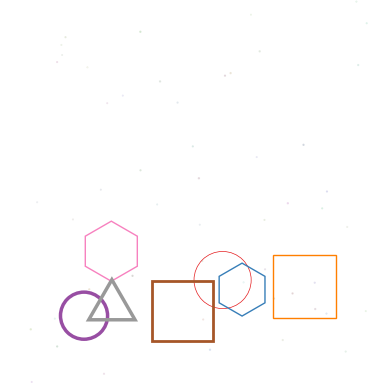[{"shape": "circle", "thickness": 0.5, "radius": 0.37, "center": [0.578, 0.273]}, {"shape": "hexagon", "thickness": 1, "radius": 0.34, "center": [0.629, 0.248]}, {"shape": "circle", "thickness": 2.5, "radius": 0.31, "center": [0.218, 0.18]}, {"shape": "square", "thickness": 1, "radius": 0.41, "center": [0.791, 0.255]}, {"shape": "square", "thickness": 2, "radius": 0.39, "center": [0.474, 0.193]}, {"shape": "hexagon", "thickness": 1, "radius": 0.39, "center": [0.289, 0.348]}, {"shape": "triangle", "thickness": 2.5, "radius": 0.35, "center": [0.291, 0.204]}]